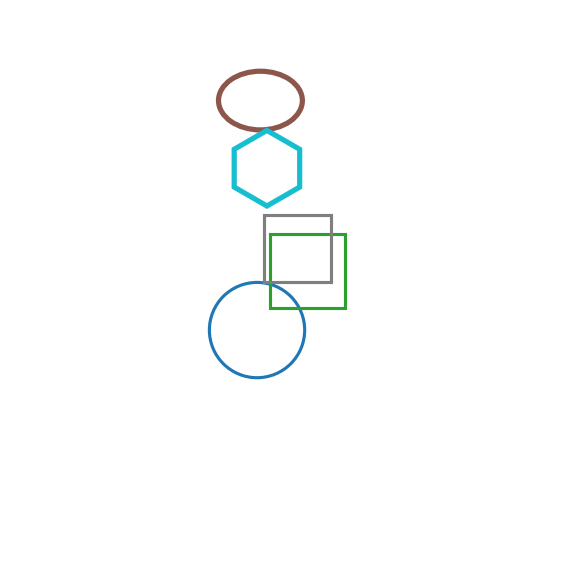[{"shape": "circle", "thickness": 1.5, "radius": 0.41, "center": [0.445, 0.428]}, {"shape": "square", "thickness": 1.5, "radius": 0.32, "center": [0.533, 0.53]}, {"shape": "oval", "thickness": 2.5, "radius": 0.36, "center": [0.451, 0.825]}, {"shape": "square", "thickness": 1.5, "radius": 0.29, "center": [0.515, 0.569]}, {"shape": "hexagon", "thickness": 2.5, "radius": 0.33, "center": [0.462, 0.708]}]